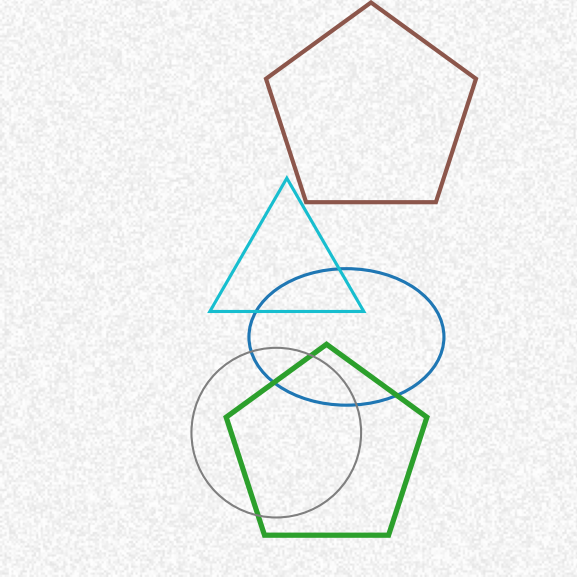[{"shape": "oval", "thickness": 1.5, "radius": 0.84, "center": [0.6, 0.416]}, {"shape": "pentagon", "thickness": 2.5, "radius": 0.91, "center": [0.565, 0.22]}, {"shape": "pentagon", "thickness": 2, "radius": 0.96, "center": [0.642, 0.804]}, {"shape": "circle", "thickness": 1, "radius": 0.73, "center": [0.478, 0.25]}, {"shape": "triangle", "thickness": 1.5, "radius": 0.77, "center": [0.497, 0.537]}]